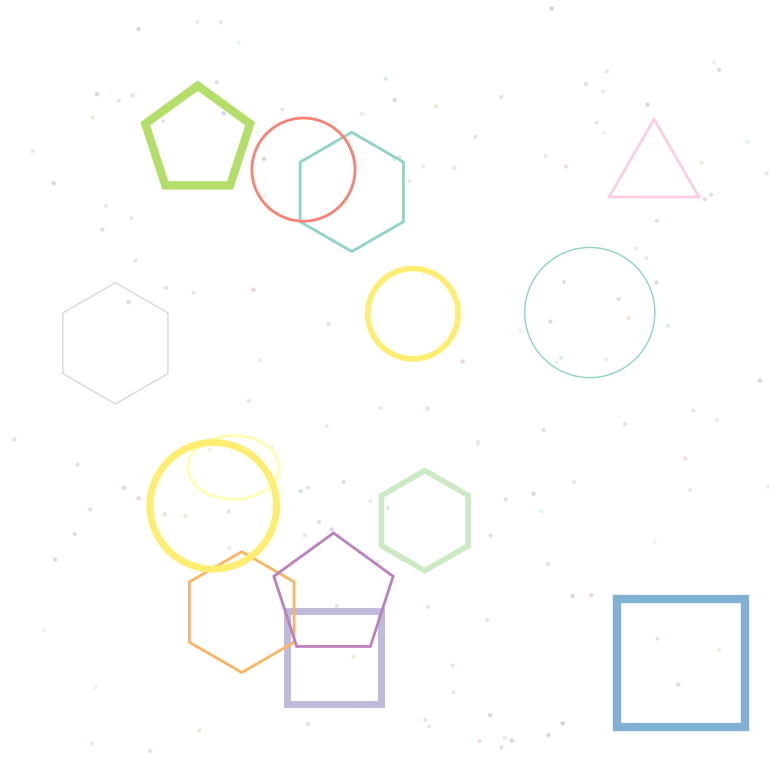[{"shape": "hexagon", "thickness": 1, "radius": 0.39, "center": [0.457, 0.751]}, {"shape": "circle", "thickness": 0.5, "radius": 0.42, "center": [0.766, 0.594]}, {"shape": "oval", "thickness": 1, "radius": 0.3, "center": [0.303, 0.393]}, {"shape": "square", "thickness": 2.5, "radius": 0.3, "center": [0.434, 0.146]}, {"shape": "circle", "thickness": 1, "radius": 0.33, "center": [0.394, 0.78]}, {"shape": "square", "thickness": 3, "radius": 0.42, "center": [0.884, 0.139]}, {"shape": "hexagon", "thickness": 1, "radius": 0.39, "center": [0.314, 0.205]}, {"shape": "pentagon", "thickness": 3, "radius": 0.36, "center": [0.257, 0.817]}, {"shape": "triangle", "thickness": 1, "radius": 0.34, "center": [0.849, 0.778]}, {"shape": "hexagon", "thickness": 0.5, "radius": 0.39, "center": [0.15, 0.554]}, {"shape": "pentagon", "thickness": 1, "radius": 0.41, "center": [0.433, 0.226]}, {"shape": "hexagon", "thickness": 2, "radius": 0.33, "center": [0.552, 0.324]}, {"shape": "circle", "thickness": 2.5, "radius": 0.41, "center": [0.277, 0.343]}, {"shape": "circle", "thickness": 2, "radius": 0.29, "center": [0.536, 0.593]}]